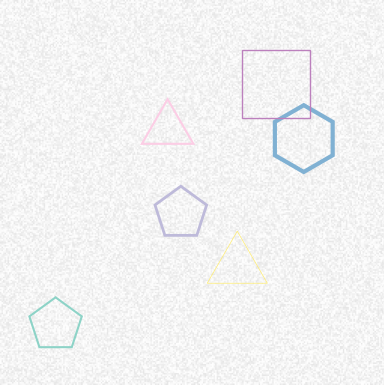[{"shape": "pentagon", "thickness": 1.5, "radius": 0.36, "center": [0.144, 0.156]}, {"shape": "pentagon", "thickness": 2, "radius": 0.35, "center": [0.47, 0.446]}, {"shape": "hexagon", "thickness": 3, "radius": 0.43, "center": [0.789, 0.64]}, {"shape": "triangle", "thickness": 1.5, "radius": 0.39, "center": [0.435, 0.665]}, {"shape": "square", "thickness": 1, "radius": 0.44, "center": [0.718, 0.783]}, {"shape": "triangle", "thickness": 0.5, "radius": 0.45, "center": [0.616, 0.309]}]